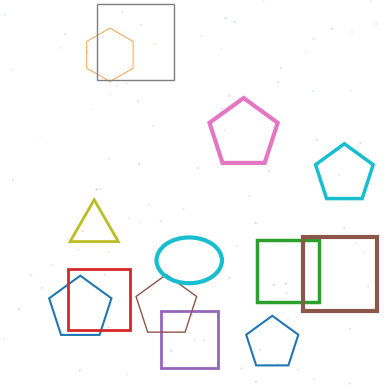[{"shape": "pentagon", "thickness": 1.5, "radius": 0.36, "center": [0.707, 0.109]}, {"shape": "pentagon", "thickness": 1.5, "radius": 0.43, "center": [0.209, 0.199]}, {"shape": "hexagon", "thickness": 0.5, "radius": 0.35, "center": [0.286, 0.858]}, {"shape": "square", "thickness": 2.5, "radius": 0.4, "center": [0.748, 0.296]}, {"shape": "square", "thickness": 2, "radius": 0.4, "center": [0.257, 0.222]}, {"shape": "square", "thickness": 2, "radius": 0.37, "center": [0.492, 0.118]}, {"shape": "square", "thickness": 3, "radius": 0.48, "center": [0.884, 0.288]}, {"shape": "pentagon", "thickness": 1, "radius": 0.41, "center": [0.432, 0.204]}, {"shape": "pentagon", "thickness": 3, "radius": 0.47, "center": [0.633, 0.652]}, {"shape": "square", "thickness": 1, "radius": 0.5, "center": [0.352, 0.891]}, {"shape": "triangle", "thickness": 2, "radius": 0.36, "center": [0.245, 0.409]}, {"shape": "oval", "thickness": 3, "radius": 0.42, "center": [0.491, 0.324]}, {"shape": "pentagon", "thickness": 2.5, "radius": 0.39, "center": [0.894, 0.548]}]